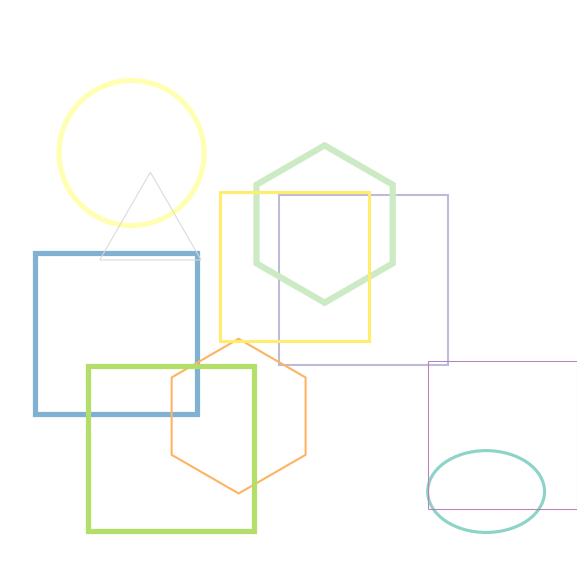[{"shape": "oval", "thickness": 1.5, "radius": 0.51, "center": [0.842, 0.148]}, {"shape": "circle", "thickness": 2.5, "radius": 0.63, "center": [0.228, 0.734]}, {"shape": "square", "thickness": 1, "radius": 0.74, "center": [0.629, 0.515]}, {"shape": "square", "thickness": 2.5, "radius": 0.7, "center": [0.201, 0.422]}, {"shape": "hexagon", "thickness": 1, "radius": 0.67, "center": [0.413, 0.279]}, {"shape": "square", "thickness": 2.5, "radius": 0.72, "center": [0.297, 0.223]}, {"shape": "triangle", "thickness": 0.5, "radius": 0.51, "center": [0.26, 0.6]}, {"shape": "square", "thickness": 0.5, "radius": 0.64, "center": [0.87, 0.245]}, {"shape": "hexagon", "thickness": 3, "radius": 0.68, "center": [0.562, 0.611]}, {"shape": "square", "thickness": 1.5, "radius": 0.64, "center": [0.51, 0.538]}]